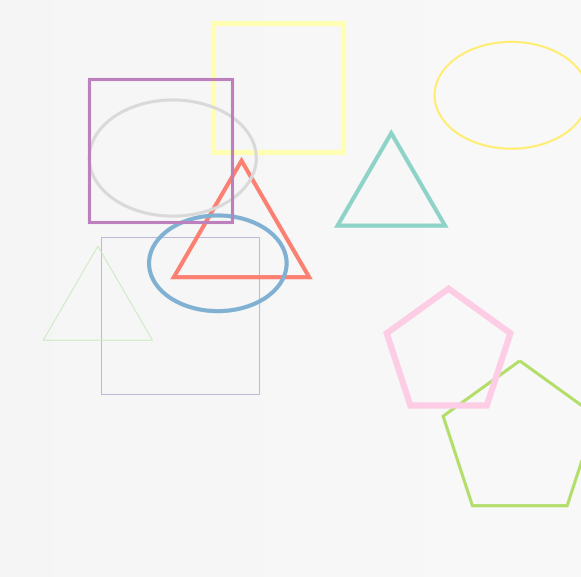[{"shape": "triangle", "thickness": 2, "radius": 0.53, "center": [0.673, 0.662]}, {"shape": "square", "thickness": 2.5, "radius": 0.56, "center": [0.478, 0.848]}, {"shape": "square", "thickness": 0.5, "radius": 0.68, "center": [0.31, 0.453]}, {"shape": "triangle", "thickness": 2, "radius": 0.67, "center": [0.416, 0.586]}, {"shape": "oval", "thickness": 2, "radius": 0.59, "center": [0.375, 0.543]}, {"shape": "pentagon", "thickness": 1.5, "radius": 0.69, "center": [0.894, 0.236]}, {"shape": "pentagon", "thickness": 3, "radius": 0.56, "center": [0.772, 0.387]}, {"shape": "oval", "thickness": 1.5, "radius": 0.72, "center": [0.297, 0.725]}, {"shape": "square", "thickness": 1.5, "radius": 0.62, "center": [0.276, 0.738]}, {"shape": "triangle", "thickness": 0.5, "radius": 0.54, "center": [0.168, 0.464]}, {"shape": "oval", "thickness": 1, "radius": 0.66, "center": [0.88, 0.834]}]